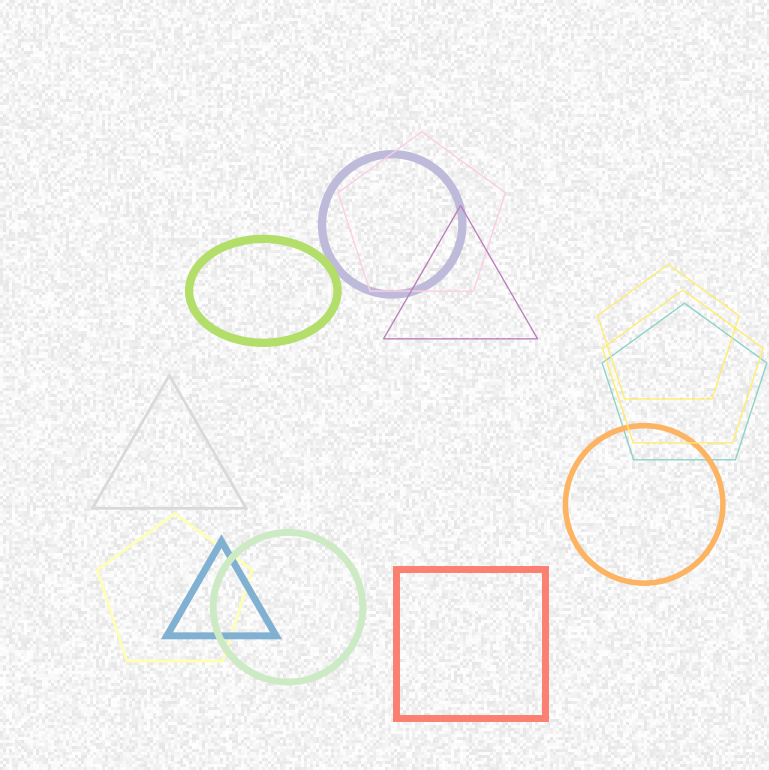[{"shape": "pentagon", "thickness": 0.5, "radius": 0.56, "center": [0.889, 0.494]}, {"shape": "pentagon", "thickness": 1, "radius": 0.53, "center": [0.227, 0.227]}, {"shape": "circle", "thickness": 3, "radius": 0.46, "center": [0.509, 0.709]}, {"shape": "square", "thickness": 2.5, "radius": 0.48, "center": [0.611, 0.164]}, {"shape": "triangle", "thickness": 2.5, "radius": 0.41, "center": [0.288, 0.215]}, {"shape": "circle", "thickness": 2, "radius": 0.51, "center": [0.837, 0.345]}, {"shape": "oval", "thickness": 3, "radius": 0.48, "center": [0.342, 0.622]}, {"shape": "pentagon", "thickness": 0.5, "radius": 0.57, "center": [0.548, 0.714]}, {"shape": "triangle", "thickness": 1, "radius": 0.58, "center": [0.22, 0.397]}, {"shape": "triangle", "thickness": 0.5, "radius": 0.58, "center": [0.598, 0.618]}, {"shape": "circle", "thickness": 2.5, "radius": 0.49, "center": [0.374, 0.211]}, {"shape": "pentagon", "thickness": 0.5, "radius": 0.48, "center": [0.868, 0.56]}, {"shape": "pentagon", "thickness": 0.5, "radius": 0.55, "center": [0.887, 0.514]}]